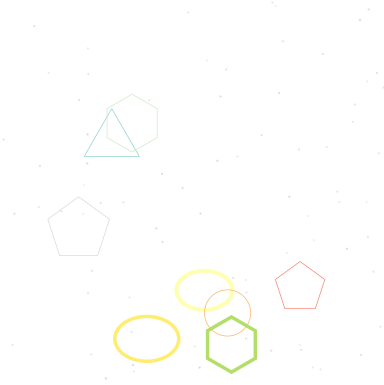[{"shape": "triangle", "thickness": 0.5, "radius": 0.41, "center": [0.29, 0.635]}, {"shape": "oval", "thickness": 3, "radius": 0.36, "center": [0.531, 0.246]}, {"shape": "pentagon", "thickness": 0.5, "radius": 0.34, "center": [0.779, 0.253]}, {"shape": "circle", "thickness": 0.5, "radius": 0.3, "center": [0.591, 0.187]}, {"shape": "hexagon", "thickness": 2.5, "radius": 0.36, "center": [0.601, 0.105]}, {"shape": "pentagon", "thickness": 0.5, "radius": 0.42, "center": [0.204, 0.404]}, {"shape": "hexagon", "thickness": 0.5, "radius": 0.38, "center": [0.343, 0.68]}, {"shape": "oval", "thickness": 2.5, "radius": 0.42, "center": [0.381, 0.12]}]